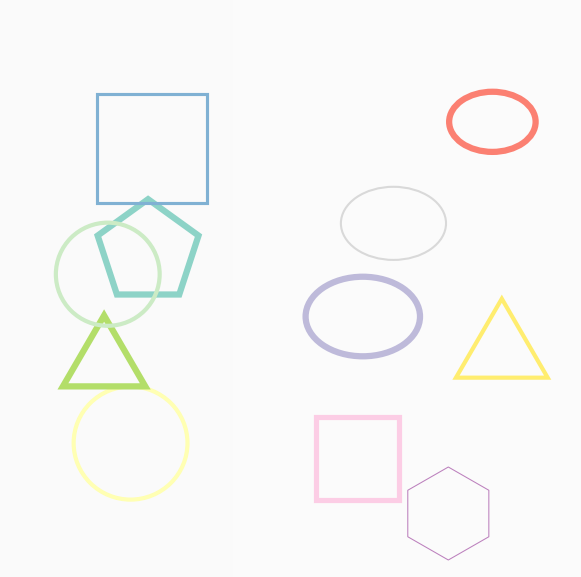[{"shape": "pentagon", "thickness": 3, "radius": 0.46, "center": [0.255, 0.563]}, {"shape": "circle", "thickness": 2, "radius": 0.49, "center": [0.225, 0.232]}, {"shape": "oval", "thickness": 3, "radius": 0.49, "center": [0.624, 0.451]}, {"shape": "oval", "thickness": 3, "radius": 0.37, "center": [0.847, 0.788]}, {"shape": "square", "thickness": 1.5, "radius": 0.47, "center": [0.262, 0.742]}, {"shape": "triangle", "thickness": 3, "radius": 0.41, "center": [0.179, 0.371]}, {"shape": "square", "thickness": 2.5, "radius": 0.36, "center": [0.615, 0.205]}, {"shape": "oval", "thickness": 1, "radius": 0.45, "center": [0.677, 0.612]}, {"shape": "hexagon", "thickness": 0.5, "radius": 0.4, "center": [0.771, 0.11]}, {"shape": "circle", "thickness": 2, "radius": 0.45, "center": [0.185, 0.524]}, {"shape": "triangle", "thickness": 2, "radius": 0.46, "center": [0.863, 0.391]}]